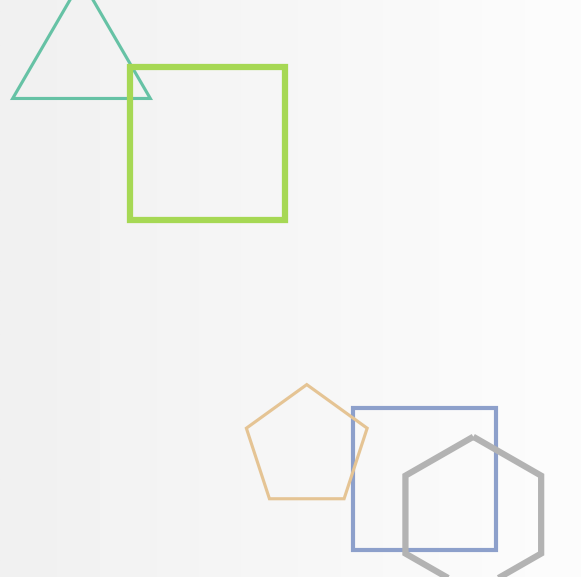[{"shape": "triangle", "thickness": 1.5, "radius": 0.68, "center": [0.14, 0.897]}, {"shape": "square", "thickness": 2, "radius": 0.62, "center": [0.73, 0.17]}, {"shape": "square", "thickness": 3, "radius": 0.67, "center": [0.357, 0.751]}, {"shape": "pentagon", "thickness": 1.5, "radius": 0.55, "center": [0.528, 0.224]}, {"shape": "hexagon", "thickness": 3, "radius": 0.67, "center": [0.814, 0.108]}]